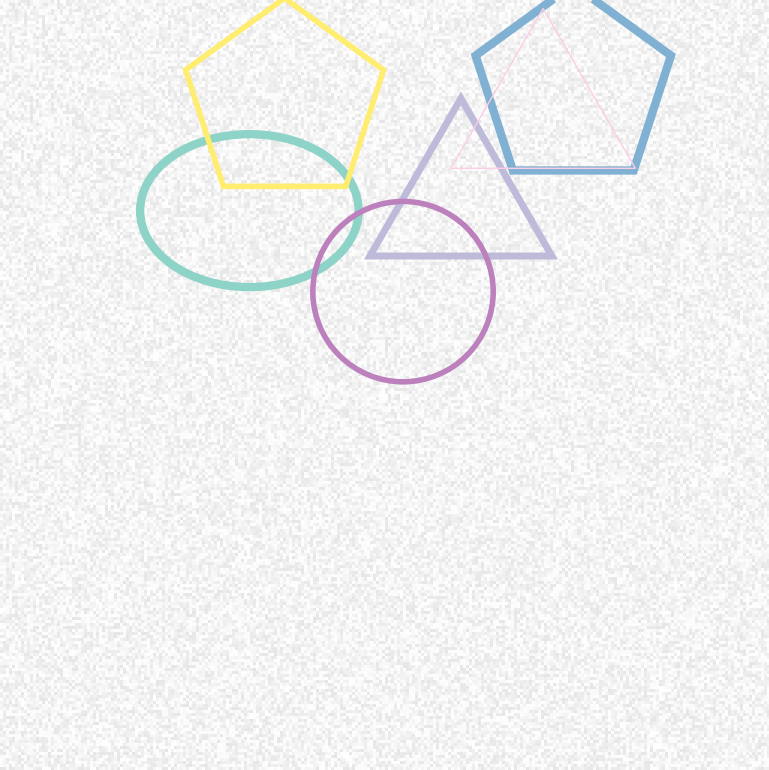[{"shape": "oval", "thickness": 3, "radius": 0.71, "center": [0.324, 0.726]}, {"shape": "triangle", "thickness": 2.5, "radius": 0.68, "center": [0.599, 0.736]}, {"shape": "pentagon", "thickness": 3, "radius": 0.67, "center": [0.744, 0.887]}, {"shape": "triangle", "thickness": 0.5, "radius": 0.69, "center": [0.705, 0.851]}, {"shape": "circle", "thickness": 2, "radius": 0.59, "center": [0.523, 0.621]}, {"shape": "pentagon", "thickness": 2, "radius": 0.68, "center": [0.37, 0.867]}]